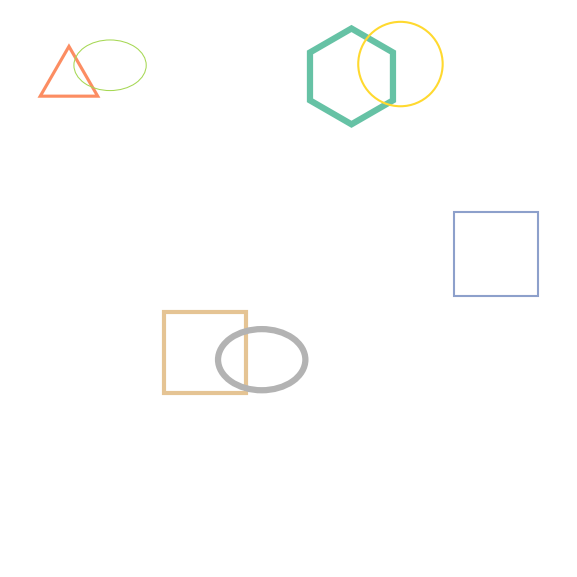[{"shape": "hexagon", "thickness": 3, "radius": 0.41, "center": [0.609, 0.867]}, {"shape": "triangle", "thickness": 1.5, "radius": 0.29, "center": [0.119, 0.861]}, {"shape": "square", "thickness": 1, "radius": 0.36, "center": [0.858, 0.559]}, {"shape": "oval", "thickness": 0.5, "radius": 0.31, "center": [0.191, 0.886]}, {"shape": "circle", "thickness": 1, "radius": 0.37, "center": [0.693, 0.888]}, {"shape": "square", "thickness": 2, "radius": 0.35, "center": [0.355, 0.389]}, {"shape": "oval", "thickness": 3, "radius": 0.38, "center": [0.453, 0.376]}]